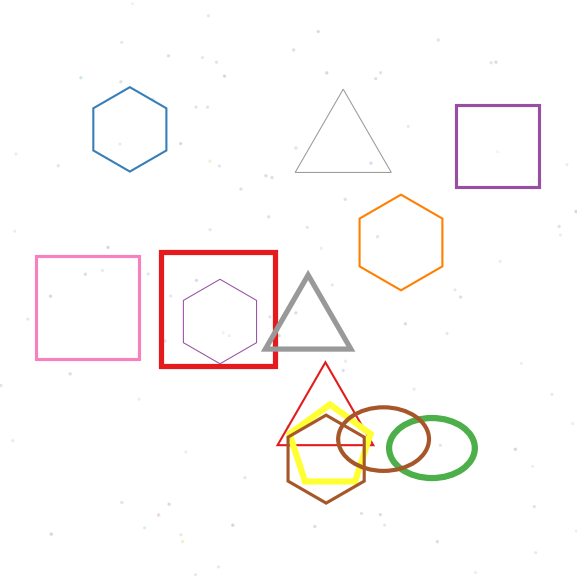[{"shape": "square", "thickness": 2.5, "radius": 0.49, "center": [0.378, 0.464]}, {"shape": "triangle", "thickness": 1, "radius": 0.48, "center": [0.563, 0.276]}, {"shape": "hexagon", "thickness": 1, "radius": 0.37, "center": [0.225, 0.775]}, {"shape": "oval", "thickness": 3, "radius": 0.37, "center": [0.748, 0.223]}, {"shape": "hexagon", "thickness": 0.5, "radius": 0.37, "center": [0.381, 0.442]}, {"shape": "square", "thickness": 1.5, "radius": 0.36, "center": [0.861, 0.747]}, {"shape": "hexagon", "thickness": 1, "radius": 0.41, "center": [0.694, 0.579]}, {"shape": "pentagon", "thickness": 3, "radius": 0.37, "center": [0.571, 0.225]}, {"shape": "oval", "thickness": 2, "radius": 0.39, "center": [0.664, 0.239]}, {"shape": "hexagon", "thickness": 1.5, "radius": 0.38, "center": [0.565, 0.204]}, {"shape": "square", "thickness": 1.5, "radius": 0.45, "center": [0.151, 0.467]}, {"shape": "triangle", "thickness": 2.5, "radius": 0.43, "center": [0.534, 0.437]}, {"shape": "triangle", "thickness": 0.5, "radius": 0.48, "center": [0.594, 0.749]}]